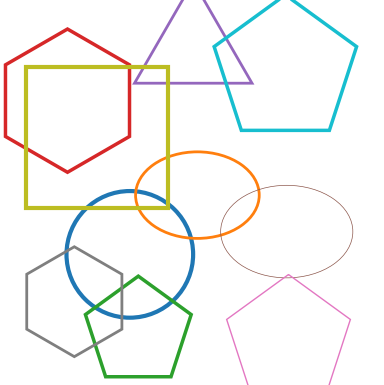[{"shape": "circle", "thickness": 3, "radius": 0.82, "center": [0.337, 0.339]}, {"shape": "oval", "thickness": 2, "radius": 0.8, "center": [0.513, 0.493]}, {"shape": "pentagon", "thickness": 2.5, "radius": 0.72, "center": [0.359, 0.138]}, {"shape": "hexagon", "thickness": 2.5, "radius": 0.93, "center": [0.175, 0.739]}, {"shape": "triangle", "thickness": 2, "radius": 0.88, "center": [0.502, 0.872]}, {"shape": "oval", "thickness": 0.5, "radius": 0.86, "center": [0.745, 0.398]}, {"shape": "pentagon", "thickness": 1, "radius": 0.84, "center": [0.749, 0.118]}, {"shape": "hexagon", "thickness": 2, "radius": 0.71, "center": [0.193, 0.216]}, {"shape": "square", "thickness": 3, "radius": 0.92, "center": [0.252, 0.643]}, {"shape": "pentagon", "thickness": 2.5, "radius": 0.97, "center": [0.741, 0.819]}]